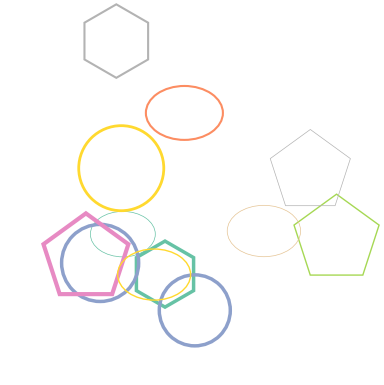[{"shape": "oval", "thickness": 0.5, "radius": 0.42, "center": [0.319, 0.392]}, {"shape": "hexagon", "thickness": 2.5, "radius": 0.43, "center": [0.429, 0.288]}, {"shape": "oval", "thickness": 1.5, "radius": 0.5, "center": [0.479, 0.707]}, {"shape": "circle", "thickness": 2.5, "radius": 0.46, "center": [0.506, 0.194]}, {"shape": "circle", "thickness": 2.5, "radius": 0.5, "center": [0.26, 0.317]}, {"shape": "pentagon", "thickness": 3, "radius": 0.58, "center": [0.223, 0.33]}, {"shape": "pentagon", "thickness": 1, "radius": 0.58, "center": [0.874, 0.379]}, {"shape": "circle", "thickness": 2, "radius": 0.55, "center": [0.315, 0.563]}, {"shape": "oval", "thickness": 1, "radius": 0.47, "center": [0.4, 0.287]}, {"shape": "oval", "thickness": 0.5, "radius": 0.48, "center": [0.686, 0.4]}, {"shape": "pentagon", "thickness": 0.5, "radius": 0.55, "center": [0.806, 0.554]}, {"shape": "hexagon", "thickness": 1.5, "radius": 0.48, "center": [0.302, 0.893]}]